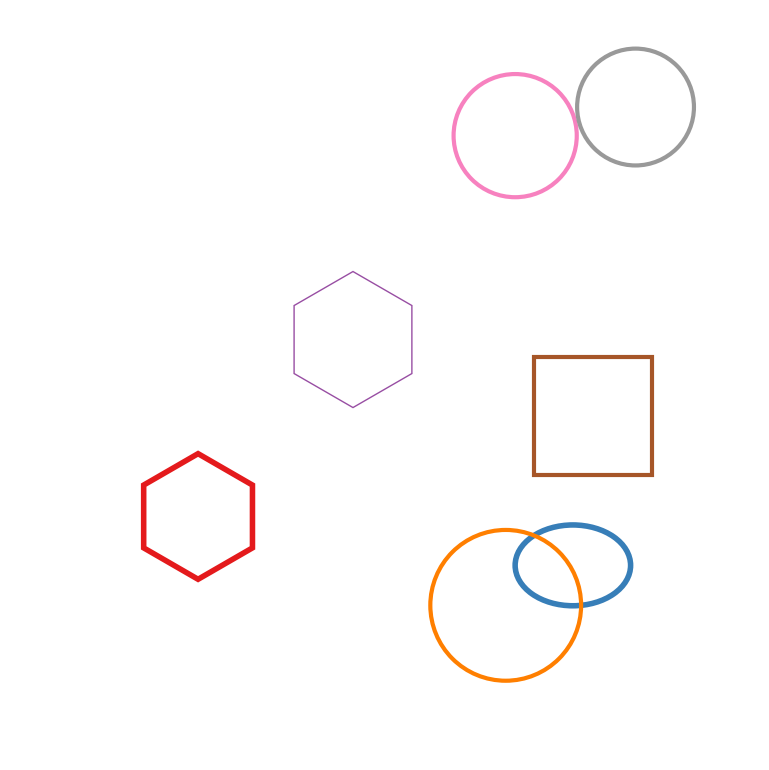[{"shape": "hexagon", "thickness": 2, "radius": 0.41, "center": [0.257, 0.329]}, {"shape": "oval", "thickness": 2, "radius": 0.37, "center": [0.744, 0.266]}, {"shape": "hexagon", "thickness": 0.5, "radius": 0.44, "center": [0.458, 0.559]}, {"shape": "circle", "thickness": 1.5, "radius": 0.49, "center": [0.657, 0.214]}, {"shape": "square", "thickness": 1.5, "radius": 0.38, "center": [0.77, 0.46]}, {"shape": "circle", "thickness": 1.5, "radius": 0.4, "center": [0.669, 0.824]}, {"shape": "circle", "thickness": 1.5, "radius": 0.38, "center": [0.825, 0.861]}]